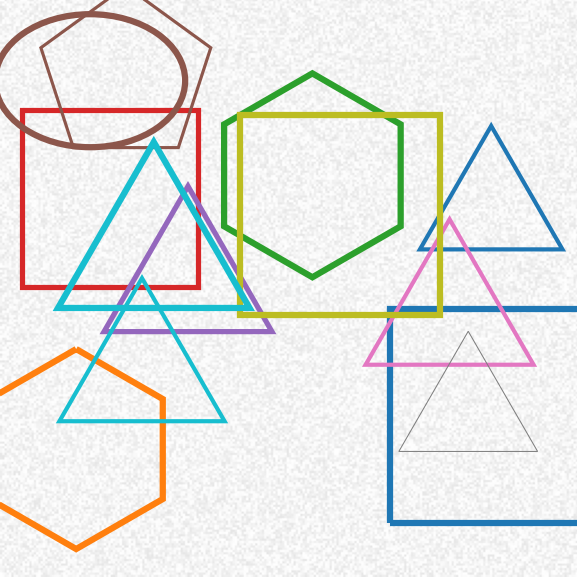[{"shape": "square", "thickness": 3, "radius": 0.93, "center": [0.86, 0.279]}, {"shape": "triangle", "thickness": 2, "radius": 0.71, "center": [0.851, 0.639]}, {"shape": "hexagon", "thickness": 3, "radius": 0.87, "center": [0.132, 0.222]}, {"shape": "hexagon", "thickness": 3, "radius": 0.88, "center": [0.541, 0.696]}, {"shape": "square", "thickness": 2.5, "radius": 0.77, "center": [0.19, 0.655]}, {"shape": "triangle", "thickness": 2.5, "radius": 0.84, "center": [0.326, 0.509]}, {"shape": "pentagon", "thickness": 1.5, "radius": 0.77, "center": [0.218, 0.869]}, {"shape": "oval", "thickness": 3, "radius": 0.82, "center": [0.156, 0.859]}, {"shape": "triangle", "thickness": 2, "radius": 0.84, "center": [0.778, 0.452]}, {"shape": "triangle", "thickness": 0.5, "radius": 0.69, "center": [0.811, 0.287]}, {"shape": "square", "thickness": 3, "radius": 0.87, "center": [0.589, 0.627]}, {"shape": "triangle", "thickness": 3, "radius": 0.96, "center": [0.266, 0.562]}, {"shape": "triangle", "thickness": 2, "radius": 0.83, "center": [0.246, 0.352]}]